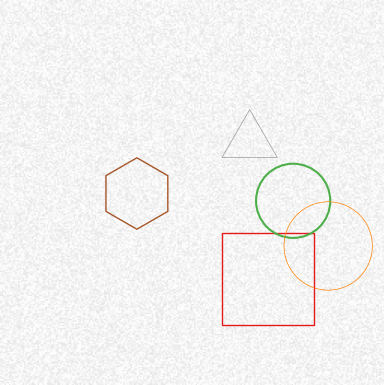[{"shape": "square", "thickness": 1, "radius": 0.6, "center": [0.696, 0.275]}, {"shape": "circle", "thickness": 1.5, "radius": 0.48, "center": [0.761, 0.478]}, {"shape": "circle", "thickness": 0.5, "radius": 0.57, "center": [0.852, 0.361]}, {"shape": "hexagon", "thickness": 1, "radius": 0.46, "center": [0.356, 0.497]}, {"shape": "triangle", "thickness": 0.5, "radius": 0.42, "center": [0.649, 0.632]}]